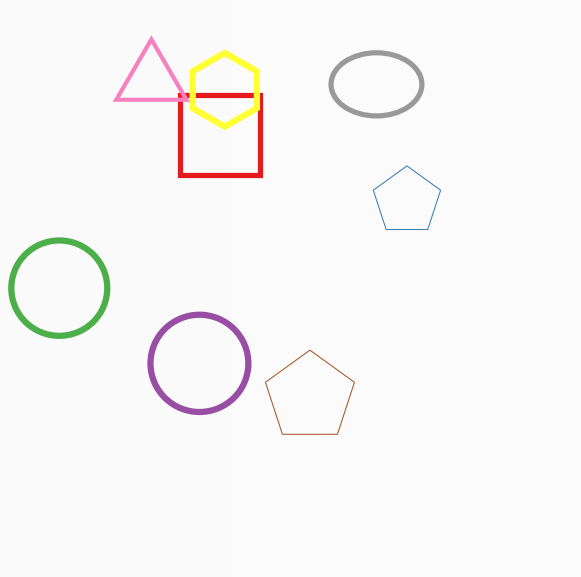[{"shape": "square", "thickness": 2.5, "radius": 0.34, "center": [0.379, 0.765]}, {"shape": "pentagon", "thickness": 0.5, "radius": 0.3, "center": [0.7, 0.651]}, {"shape": "circle", "thickness": 3, "radius": 0.41, "center": [0.102, 0.5]}, {"shape": "circle", "thickness": 3, "radius": 0.42, "center": [0.343, 0.37]}, {"shape": "hexagon", "thickness": 3, "radius": 0.32, "center": [0.387, 0.844]}, {"shape": "pentagon", "thickness": 0.5, "radius": 0.4, "center": [0.533, 0.312]}, {"shape": "triangle", "thickness": 2, "radius": 0.35, "center": [0.26, 0.861]}, {"shape": "oval", "thickness": 2.5, "radius": 0.39, "center": [0.648, 0.853]}]